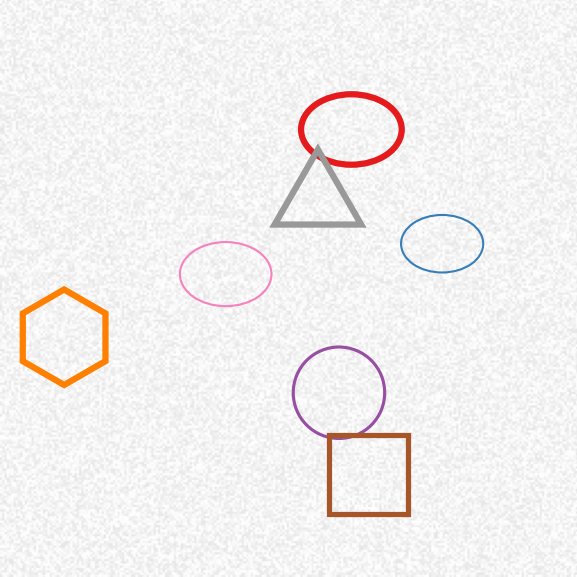[{"shape": "oval", "thickness": 3, "radius": 0.44, "center": [0.608, 0.775]}, {"shape": "oval", "thickness": 1, "radius": 0.36, "center": [0.766, 0.577]}, {"shape": "circle", "thickness": 1.5, "radius": 0.4, "center": [0.587, 0.319]}, {"shape": "hexagon", "thickness": 3, "radius": 0.41, "center": [0.111, 0.415]}, {"shape": "square", "thickness": 2.5, "radius": 0.34, "center": [0.638, 0.177]}, {"shape": "oval", "thickness": 1, "radius": 0.4, "center": [0.391, 0.524]}, {"shape": "triangle", "thickness": 3, "radius": 0.43, "center": [0.55, 0.654]}]